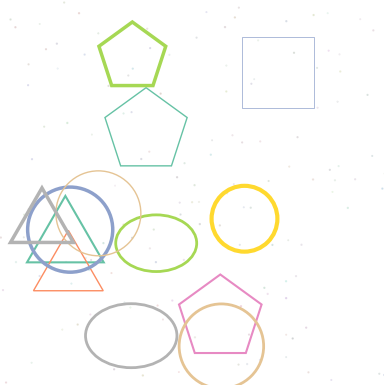[{"shape": "triangle", "thickness": 1.5, "radius": 0.58, "center": [0.17, 0.376]}, {"shape": "pentagon", "thickness": 1, "radius": 0.56, "center": [0.379, 0.66]}, {"shape": "triangle", "thickness": 1, "radius": 0.52, "center": [0.178, 0.297]}, {"shape": "circle", "thickness": 2.5, "radius": 0.55, "center": [0.182, 0.404]}, {"shape": "square", "thickness": 0.5, "radius": 0.46, "center": [0.722, 0.811]}, {"shape": "pentagon", "thickness": 1.5, "radius": 0.56, "center": [0.572, 0.174]}, {"shape": "pentagon", "thickness": 2.5, "radius": 0.46, "center": [0.344, 0.852]}, {"shape": "oval", "thickness": 2, "radius": 0.53, "center": [0.406, 0.368]}, {"shape": "circle", "thickness": 3, "radius": 0.43, "center": [0.635, 0.432]}, {"shape": "circle", "thickness": 2, "radius": 0.55, "center": [0.575, 0.101]}, {"shape": "circle", "thickness": 1, "radius": 0.55, "center": [0.256, 0.446]}, {"shape": "oval", "thickness": 2, "radius": 0.59, "center": [0.341, 0.128]}, {"shape": "triangle", "thickness": 2.5, "radius": 0.47, "center": [0.109, 0.417]}]